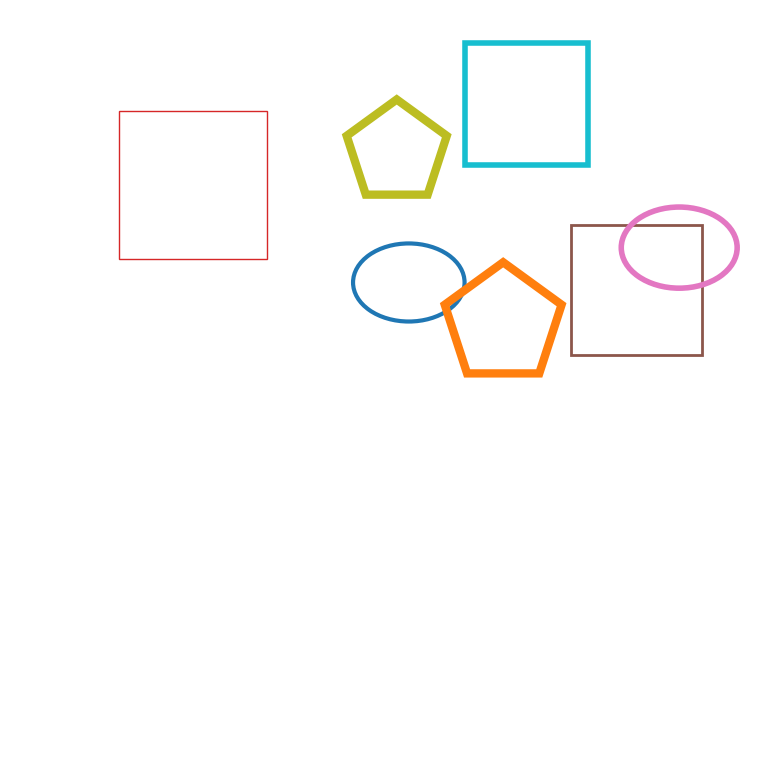[{"shape": "oval", "thickness": 1.5, "radius": 0.36, "center": [0.531, 0.633]}, {"shape": "pentagon", "thickness": 3, "radius": 0.4, "center": [0.653, 0.58]}, {"shape": "square", "thickness": 0.5, "radius": 0.48, "center": [0.25, 0.76]}, {"shape": "square", "thickness": 1, "radius": 0.42, "center": [0.826, 0.623]}, {"shape": "oval", "thickness": 2, "radius": 0.38, "center": [0.882, 0.678]}, {"shape": "pentagon", "thickness": 3, "radius": 0.34, "center": [0.515, 0.802]}, {"shape": "square", "thickness": 2, "radius": 0.4, "center": [0.684, 0.865]}]